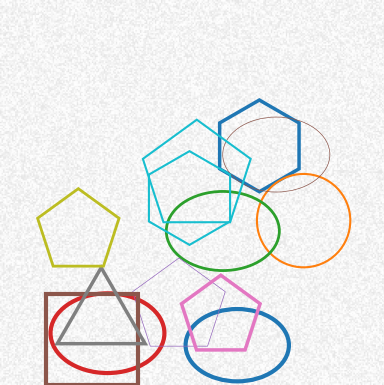[{"shape": "oval", "thickness": 3, "radius": 0.67, "center": [0.616, 0.103]}, {"shape": "hexagon", "thickness": 2.5, "radius": 0.6, "center": [0.674, 0.621]}, {"shape": "circle", "thickness": 1.5, "radius": 0.61, "center": [0.789, 0.427]}, {"shape": "oval", "thickness": 2, "radius": 0.73, "center": [0.579, 0.4]}, {"shape": "oval", "thickness": 3, "radius": 0.74, "center": [0.279, 0.135]}, {"shape": "pentagon", "thickness": 0.5, "radius": 0.63, "center": [0.465, 0.203]}, {"shape": "oval", "thickness": 0.5, "radius": 0.7, "center": [0.718, 0.599]}, {"shape": "square", "thickness": 3, "radius": 0.59, "center": [0.239, 0.118]}, {"shape": "pentagon", "thickness": 2.5, "radius": 0.54, "center": [0.574, 0.178]}, {"shape": "triangle", "thickness": 2.5, "radius": 0.66, "center": [0.263, 0.173]}, {"shape": "pentagon", "thickness": 2, "radius": 0.56, "center": [0.203, 0.399]}, {"shape": "hexagon", "thickness": 1.5, "radius": 0.61, "center": [0.492, 0.486]}, {"shape": "pentagon", "thickness": 1.5, "radius": 0.74, "center": [0.511, 0.542]}]